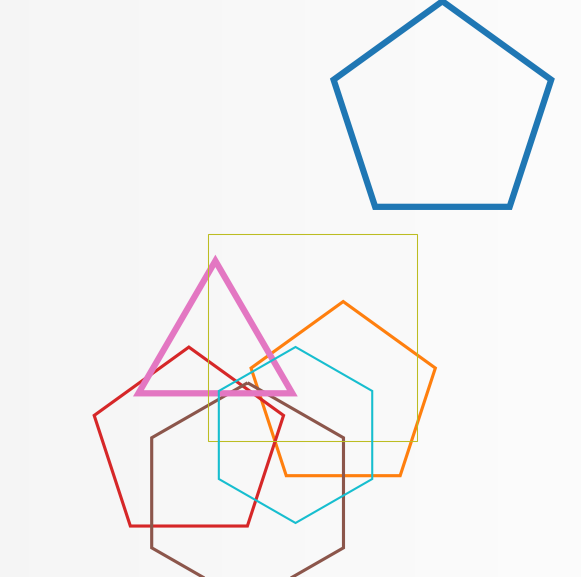[{"shape": "pentagon", "thickness": 3, "radius": 0.98, "center": [0.761, 0.8]}, {"shape": "pentagon", "thickness": 1.5, "radius": 0.83, "center": [0.59, 0.31]}, {"shape": "pentagon", "thickness": 1.5, "radius": 0.86, "center": [0.325, 0.227]}, {"shape": "hexagon", "thickness": 1.5, "radius": 0.95, "center": [0.426, 0.146]}, {"shape": "triangle", "thickness": 3, "radius": 0.76, "center": [0.371, 0.395]}, {"shape": "square", "thickness": 0.5, "radius": 0.9, "center": [0.538, 0.414]}, {"shape": "hexagon", "thickness": 1, "radius": 0.76, "center": [0.508, 0.246]}]